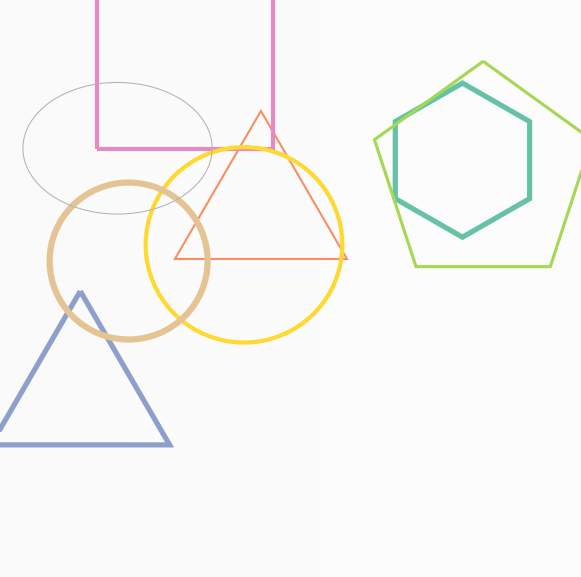[{"shape": "hexagon", "thickness": 2.5, "radius": 0.67, "center": [0.796, 0.722]}, {"shape": "triangle", "thickness": 1, "radius": 0.85, "center": [0.449, 0.636]}, {"shape": "triangle", "thickness": 2.5, "radius": 0.89, "center": [0.138, 0.318]}, {"shape": "square", "thickness": 2, "radius": 0.76, "center": [0.318, 0.891]}, {"shape": "pentagon", "thickness": 1.5, "radius": 0.98, "center": [0.831, 0.696]}, {"shape": "circle", "thickness": 2, "radius": 0.85, "center": [0.42, 0.575]}, {"shape": "circle", "thickness": 3, "radius": 0.68, "center": [0.221, 0.547]}, {"shape": "oval", "thickness": 0.5, "radius": 0.81, "center": [0.202, 0.742]}]